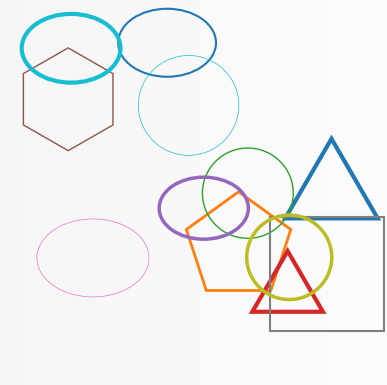[{"shape": "triangle", "thickness": 3, "radius": 0.69, "center": [0.855, 0.502]}, {"shape": "oval", "thickness": 1.5, "radius": 0.63, "center": [0.431, 0.889]}, {"shape": "pentagon", "thickness": 2, "radius": 0.71, "center": [0.616, 0.36]}, {"shape": "circle", "thickness": 1, "radius": 0.59, "center": [0.64, 0.498]}, {"shape": "triangle", "thickness": 3, "radius": 0.53, "center": [0.742, 0.243]}, {"shape": "oval", "thickness": 2.5, "radius": 0.58, "center": [0.526, 0.459]}, {"shape": "hexagon", "thickness": 1, "radius": 0.67, "center": [0.176, 0.742]}, {"shape": "oval", "thickness": 0.5, "radius": 0.72, "center": [0.24, 0.33]}, {"shape": "square", "thickness": 1.5, "radius": 0.74, "center": [0.845, 0.289]}, {"shape": "circle", "thickness": 2.5, "radius": 0.55, "center": [0.746, 0.332]}, {"shape": "oval", "thickness": 3, "radius": 0.64, "center": [0.184, 0.875]}, {"shape": "circle", "thickness": 0.5, "radius": 0.65, "center": [0.487, 0.726]}]